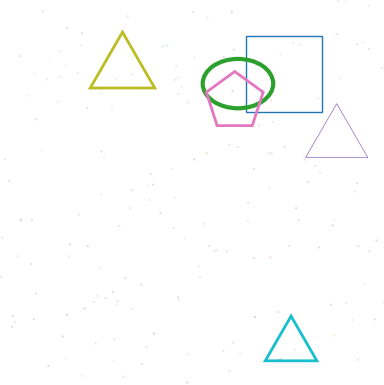[{"shape": "square", "thickness": 1, "radius": 0.49, "center": [0.737, 0.808]}, {"shape": "oval", "thickness": 3, "radius": 0.46, "center": [0.618, 0.783]}, {"shape": "triangle", "thickness": 0.5, "radius": 0.47, "center": [0.875, 0.637]}, {"shape": "pentagon", "thickness": 2, "radius": 0.39, "center": [0.61, 0.737]}, {"shape": "triangle", "thickness": 2, "radius": 0.48, "center": [0.318, 0.82]}, {"shape": "triangle", "thickness": 2, "radius": 0.39, "center": [0.756, 0.102]}]